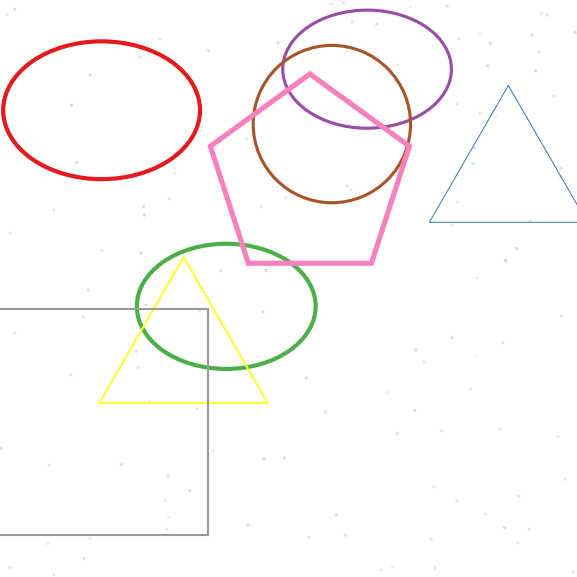[{"shape": "oval", "thickness": 2, "radius": 0.85, "center": [0.176, 0.808]}, {"shape": "triangle", "thickness": 0.5, "radius": 0.79, "center": [0.88, 0.693]}, {"shape": "oval", "thickness": 2, "radius": 0.77, "center": [0.392, 0.469]}, {"shape": "oval", "thickness": 1.5, "radius": 0.73, "center": [0.636, 0.879]}, {"shape": "triangle", "thickness": 1, "radius": 0.84, "center": [0.318, 0.386]}, {"shape": "circle", "thickness": 1.5, "radius": 0.68, "center": [0.575, 0.784]}, {"shape": "pentagon", "thickness": 2.5, "radius": 0.91, "center": [0.537, 0.69]}, {"shape": "square", "thickness": 1, "radius": 0.98, "center": [0.165, 0.268]}]